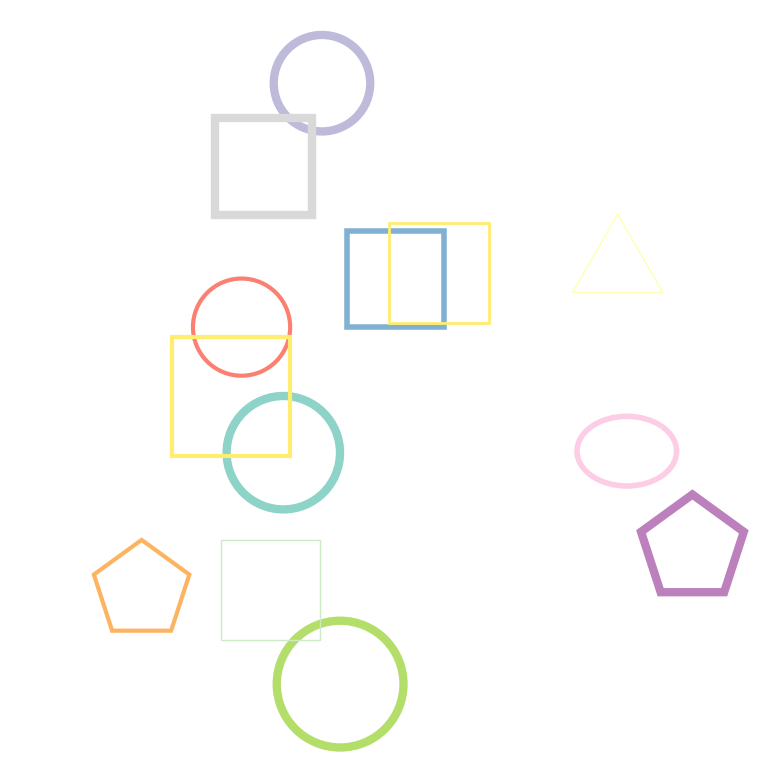[{"shape": "circle", "thickness": 3, "radius": 0.37, "center": [0.368, 0.412]}, {"shape": "triangle", "thickness": 0.5, "radius": 0.34, "center": [0.802, 0.654]}, {"shape": "circle", "thickness": 3, "radius": 0.31, "center": [0.418, 0.892]}, {"shape": "circle", "thickness": 1.5, "radius": 0.32, "center": [0.314, 0.575]}, {"shape": "square", "thickness": 2, "radius": 0.31, "center": [0.514, 0.638]}, {"shape": "pentagon", "thickness": 1.5, "radius": 0.33, "center": [0.184, 0.234]}, {"shape": "circle", "thickness": 3, "radius": 0.41, "center": [0.442, 0.112]}, {"shape": "oval", "thickness": 2, "radius": 0.32, "center": [0.814, 0.414]}, {"shape": "square", "thickness": 3, "radius": 0.32, "center": [0.342, 0.784]}, {"shape": "pentagon", "thickness": 3, "radius": 0.35, "center": [0.899, 0.288]}, {"shape": "square", "thickness": 0.5, "radius": 0.32, "center": [0.351, 0.234]}, {"shape": "square", "thickness": 1.5, "radius": 0.38, "center": [0.3, 0.485]}, {"shape": "square", "thickness": 1, "radius": 0.32, "center": [0.571, 0.645]}]